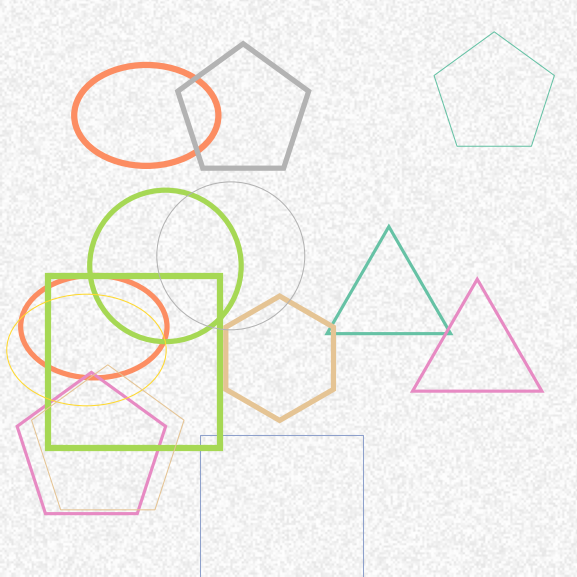[{"shape": "triangle", "thickness": 1.5, "radius": 0.62, "center": [0.673, 0.483]}, {"shape": "pentagon", "thickness": 0.5, "radius": 0.55, "center": [0.856, 0.835]}, {"shape": "oval", "thickness": 3, "radius": 0.62, "center": [0.253, 0.799]}, {"shape": "oval", "thickness": 2.5, "radius": 0.63, "center": [0.162, 0.434]}, {"shape": "square", "thickness": 0.5, "radius": 0.7, "center": [0.487, 0.106]}, {"shape": "triangle", "thickness": 1.5, "radius": 0.65, "center": [0.826, 0.386]}, {"shape": "pentagon", "thickness": 1.5, "radius": 0.68, "center": [0.158, 0.219]}, {"shape": "square", "thickness": 3, "radius": 0.74, "center": [0.232, 0.373]}, {"shape": "circle", "thickness": 2.5, "radius": 0.66, "center": [0.286, 0.539]}, {"shape": "oval", "thickness": 0.5, "radius": 0.69, "center": [0.15, 0.393]}, {"shape": "pentagon", "thickness": 0.5, "radius": 0.69, "center": [0.187, 0.229]}, {"shape": "hexagon", "thickness": 2.5, "radius": 0.54, "center": [0.484, 0.379]}, {"shape": "circle", "thickness": 0.5, "radius": 0.64, "center": [0.4, 0.556]}, {"shape": "pentagon", "thickness": 2.5, "radius": 0.6, "center": [0.421, 0.804]}]